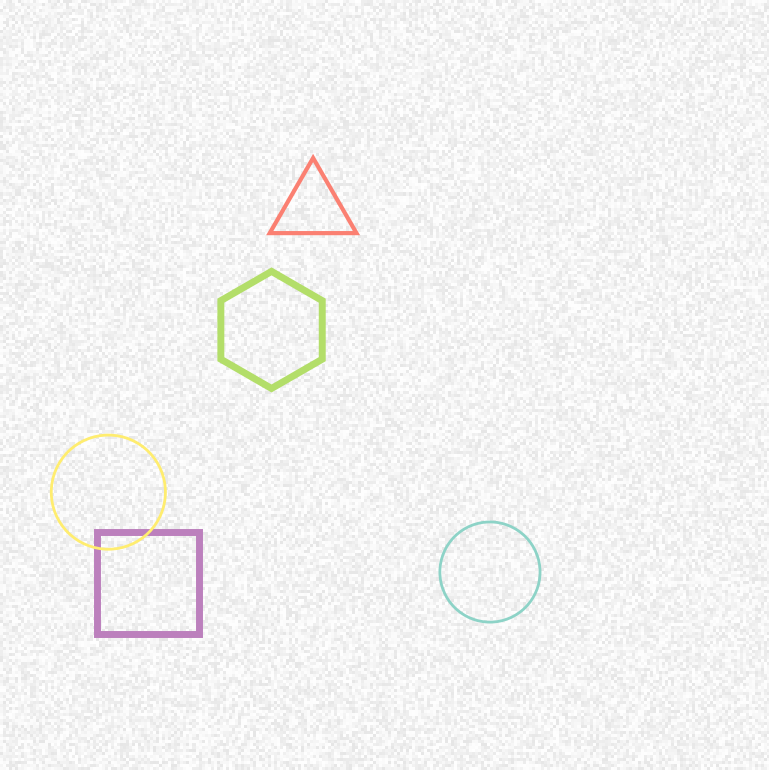[{"shape": "circle", "thickness": 1, "radius": 0.33, "center": [0.636, 0.257]}, {"shape": "triangle", "thickness": 1.5, "radius": 0.33, "center": [0.407, 0.73]}, {"shape": "hexagon", "thickness": 2.5, "radius": 0.38, "center": [0.353, 0.572]}, {"shape": "square", "thickness": 2.5, "radius": 0.33, "center": [0.192, 0.243]}, {"shape": "circle", "thickness": 1, "radius": 0.37, "center": [0.141, 0.361]}]